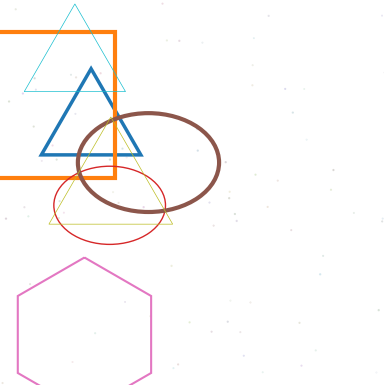[{"shape": "triangle", "thickness": 2.5, "radius": 0.75, "center": [0.237, 0.672]}, {"shape": "square", "thickness": 3, "radius": 0.95, "center": [0.11, 0.728]}, {"shape": "oval", "thickness": 1, "radius": 0.73, "center": [0.285, 0.467]}, {"shape": "oval", "thickness": 3, "radius": 0.92, "center": [0.386, 0.578]}, {"shape": "hexagon", "thickness": 1.5, "radius": 1.0, "center": [0.219, 0.131]}, {"shape": "triangle", "thickness": 0.5, "radius": 0.93, "center": [0.288, 0.511]}, {"shape": "triangle", "thickness": 0.5, "radius": 0.76, "center": [0.194, 0.838]}]